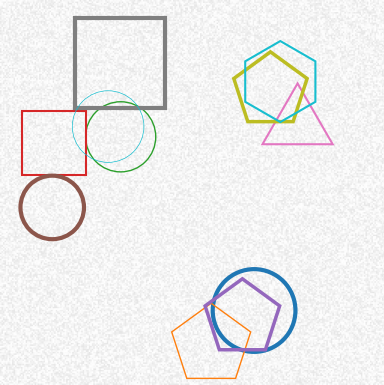[{"shape": "circle", "thickness": 3, "radius": 0.54, "center": [0.66, 0.194]}, {"shape": "pentagon", "thickness": 1, "radius": 0.54, "center": [0.549, 0.104]}, {"shape": "circle", "thickness": 1, "radius": 0.46, "center": [0.313, 0.645]}, {"shape": "square", "thickness": 1.5, "radius": 0.42, "center": [0.14, 0.629]}, {"shape": "pentagon", "thickness": 2.5, "radius": 0.51, "center": [0.63, 0.174]}, {"shape": "circle", "thickness": 3, "radius": 0.41, "center": [0.136, 0.461]}, {"shape": "triangle", "thickness": 1.5, "radius": 0.53, "center": [0.773, 0.678]}, {"shape": "square", "thickness": 3, "radius": 0.59, "center": [0.312, 0.836]}, {"shape": "pentagon", "thickness": 2.5, "radius": 0.5, "center": [0.702, 0.765]}, {"shape": "circle", "thickness": 0.5, "radius": 0.47, "center": [0.281, 0.671]}, {"shape": "hexagon", "thickness": 1.5, "radius": 0.53, "center": [0.728, 0.788]}]